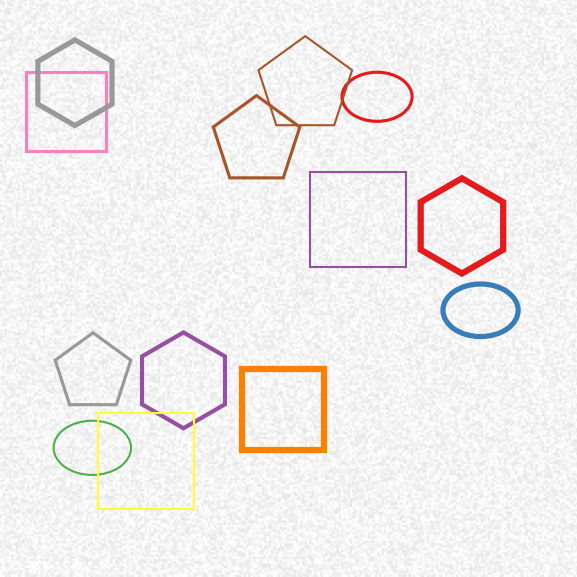[{"shape": "hexagon", "thickness": 3, "radius": 0.41, "center": [0.8, 0.608]}, {"shape": "oval", "thickness": 1.5, "radius": 0.3, "center": [0.653, 0.832]}, {"shape": "oval", "thickness": 2.5, "radius": 0.33, "center": [0.832, 0.462]}, {"shape": "oval", "thickness": 1, "radius": 0.34, "center": [0.16, 0.224]}, {"shape": "hexagon", "thickness": 2, "radius": 0.41, "center": [0.318, 0.341]}, {"shape": "square", "thickness": 1, "radius": 0.42, "center": [0.619, 0.619]}, {"shape": "square", "thickness": 3, "radius": 0.35, "center": [0.491, 0.29]}, {"shape": "square", "thickness": 1, "radius": 0.41, "center": [0.253, 0.201]}, {"shape": "pentagon", "thickness": 1, "radius": 0.43, "center": [0.529, 0.851]}, {"shape": "pentagon", "thickness": 1.5, "radius": 0.39, "center": [0.444, 0.755]}, {"shape": "square", "thickness": 1.5, "radius": 0.35, "center": [0.114, 0.806]}, {"shape": "hexagon", "thickness": 2.5, "radius": 0.37, "center": [0.13, 0.856]}, {"shape": "pentagon", "thickness": 1.5, "radius": 0.34, "center": [0.161, 0.354]}]